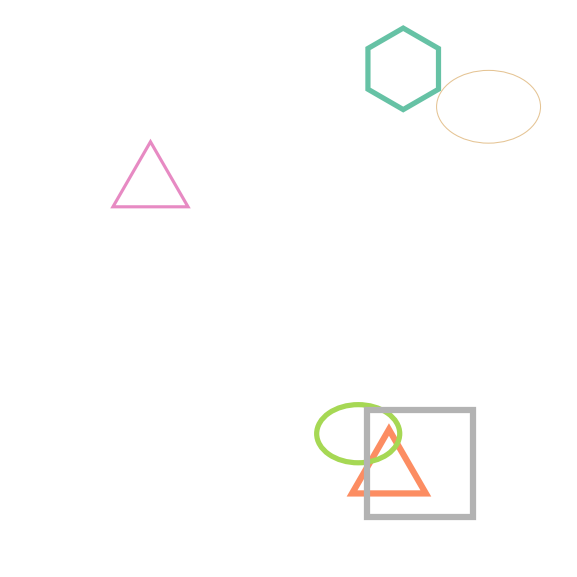[{"shape": "hexagon", "thickness": 2.5, "radius": 0.35, "center": [0.698, 0.88]}, {"shape": "triangle", "thickness": 3, "radius": 0.37, "center": [0.674, 0.182]}, {"shape": "triangle", "thickness": 1.5, "radius": 0.38, "center": [0.261, 0.679]}, {"shape": "oval", "thickness": 2.5, "radius": 0.36, "center": [0.62, 0.248]}, {"shape": "oval", "thickness": 0.5, "radius": 0.45, "center": [0.846, 0.814]}, {"shape": "square", "thickness": 3, "radius": 0.46, "center": [0.727, 0.197]}]